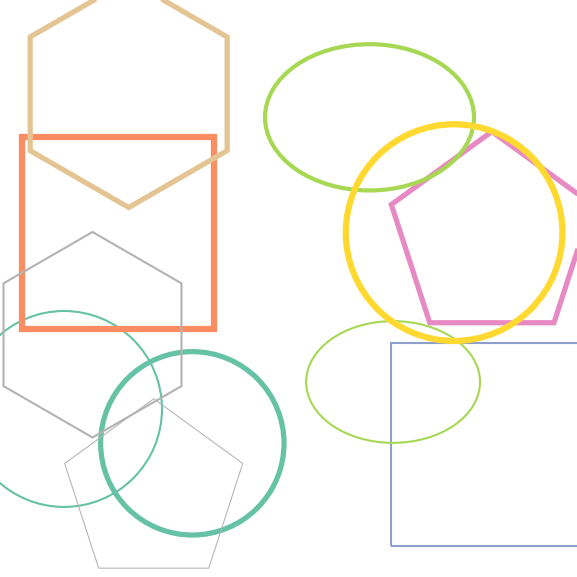[{"shape": "circle", "thickness": 2.5, "radius": 0.79, "center": [0.333, 0.231]}, {"shape": "circle", "thickness": 1, "radius": 0.85, "center": [0.111, 0.291]}, {"shape": "square", "thickness": 3, "radius": 0.83, "center": [0.204, 0.596]}, {"shape": "square", "thickness": 1, "radius": 0.88, "center": [0.853, 0.229]}, {"shape": "pentagon", "thickness": 2.5, "radius": 0.92, "center": [0.852, 0.588]}, {"shape": "oval", "thickness": 2, "radius": 0.9, "center": [0.64, 0.796]}, {"shape": "oval", "thickness": 1, "radius": 0.75, "center": [0.681, 0.338]}, {"shape": "circle", "thickness": 3, "radius": 0.94, "center": [0.786, 0.596]}, {"shape": "hexagon", "thickness": 2.5, "radius": 0.98, "center": [0.223, 0.837]}, {"shape": "hexagon", "thickness": 1, "radius": 0.89, "center": [0.16, 0.42]}, {"shape": "pentagon", "thickness": 0.5, "radius": 0.81, "center": [0.266, 0.146]}]